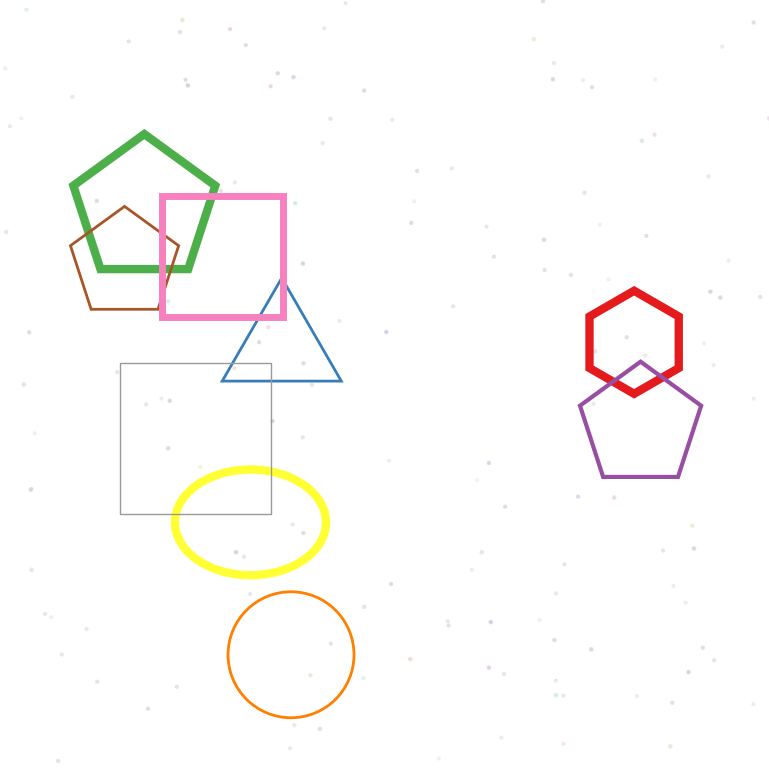[{"shape": "hexagon", "thickness": 3, "radius": 0.33, "center": [0.824, 0.555]}, {"shape": "triangle", "thickness": 1, "radius": 0.45, "center": [0.366, 0.55]}, {"shape": "pentagon", "thickness": 3, "radius": 0.48, "center": [0.187, 0.729]}, {"shape": "pentagon", "thickness": 1.5, "radius": 0.41, "center": [0.832, 0.448]}, {"shape": "circle", "thickness": 1, "radius": 0.41, "center": [0.378, 0.15]}, {"shape": "oval", "thickness": 3, "radius": 0.49, "center": [0.325, 0.322]}, {"shape": "pentagon", "thickness": 1, "radius": 0.37, "center": [0.162, 0.658]}, {"shape": "square", "thickness": 2.5, "radius": 0.39, "center": [0.289, 0.666]}, {"shape": "square", "thickness": 0.5, "radius": 0.49, "center": [0.254, 0.431]}]